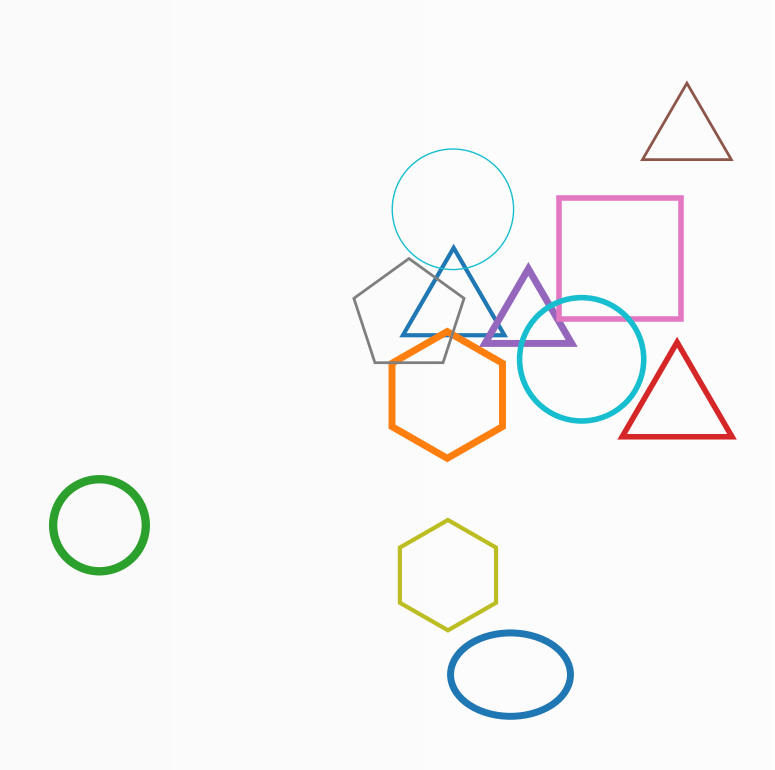[{"shape": "triangle", "thickness": 1.5, "radius": 0.38, "center": [0.585, 0.602]}, {"shape": "oval", "thickness": 2.5, "radius": 0.39, "center": [0.659, 0.124]}, {"shape": "hexagon", "thickness": 2.5, "radius": 0.41, "center": [0.577, 0.487]}, {"shape": "circle", "thickness": 3, "radius": 0.3, "center": [0.128, 0.318]}, {"shape": "triangle", "thickness": 2, "radius": 0.41, "center": [0.874, 0.474]}, {"shape": "triangle", "thickness": 2.5, "radius": 0.32, "center": [0.682, 0.586]}, {"shape": "triangle", "thickness": 1, "radius": 0.33, "center": [0.886, 0.826]}, {"shape": "square", "thickness": 2, "radius": 0.39, "center": [0.8, 0.664]}, {"shape": "pentagon", "thickness": 1, "radius": 0.37, "center": [0.528, 0.589]}, {"shape": "hexagon", "thickness": 1.5, "radius": 0.36, "center": [0.578, 0.253]}, {"shape": "circle", "thickness": 2, "radius": 0.4, "center": [0.751, 0.533]}, {"shape": "circle", "thickness": 0.5, "radius": 0.39, "center": [0.584, 0.728]}]